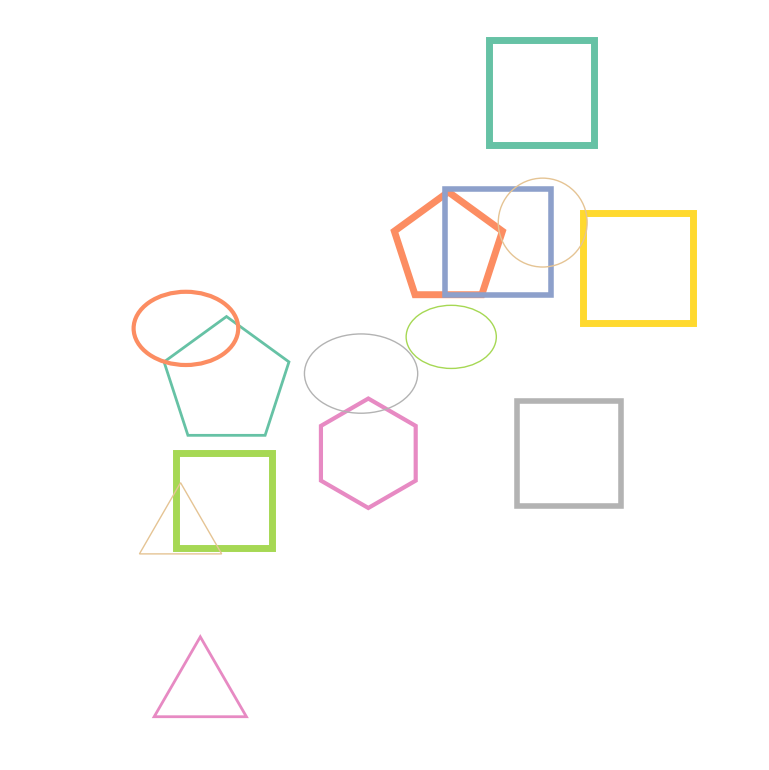[{"shape": "square", "thickness": 2.5, "radius": 0.34, "center": [0.703, 0.88]}, {"shape": "pentagon", "thickness": 1, "radius": 0.43, "center": [0.294, 0.504]}, {"shape": "pentagon", "thickness": 2.5, "radius": 0.37, "center": [0.582, 0.677]}, {"shape": "oval", "thickness": 1.5, "radius": 0.34, "center": [0.241, 0.574]}, {"shape": "square", "thickness": 2, "radius": 0.34, "center": [0.647, 0.686]}, {"shape": "hexagon", "thickness": 1.5, "radius": 0.36, "center": [0.478, 0.411]}, {"shape": "triangle", "thickness": 1, "radius": 0.35, "center": [0.26, 0.104]}, {"shape": "oval", "thickness": 0.5, "radius": 0.29, "center": [0.586, 0.562]}, {"shape": "square", "thickness": 2.5, "radius": 0.31, "center": [0.291, 0.35]}, {"shape": "square", "thickness": 2.5, "radius": 0.36, "center": [0.829, 0.651]}, {"shape": "triangle", "thickness": 0.5, "radius": 0.31, "center": [0.234, 0.311]}, {"shape": "circle", "thickness": 0.5, "radius": 0.29, "center": [0.705, 0.711]}, {"shape": "oval", "thickness": 0.5, "radius": 0.37, "center": [0.469, 0.515]}, {"shape": "square", "thickness": 2, "radius": 0.34, "center": [0.739, 0.411]}]